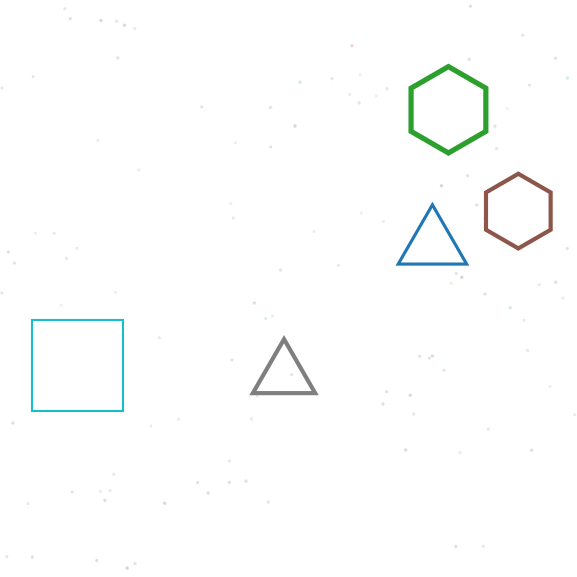[{"shape": "triangle", "thickness": 1.5, "radius": 0.34, "center": [0.749, 0.576]}, {"shape": "hexagon", "thickness": 2.5, "radius": 0.37, "center": [0.777, 0.809]}, {"shape": "hexagon", "thickness": 2, "radius": 0.32, "center": [0.898, 0.634]}, {"shape": "triangle", "thickness": 2, "radius": 0.31, "center": [0.492, 0.35]}, {"shape": "square", "thickness": 1, "radius": 0.39, "center": [0.134, 0.366]}]